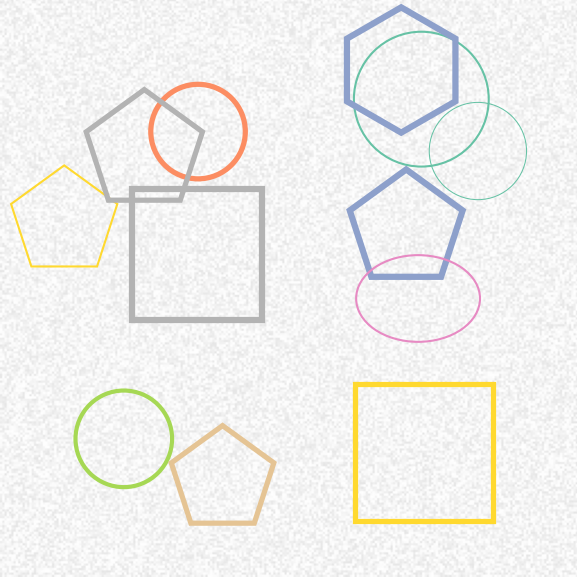[{"shape": "circle", "thickness": 0.5, "radius": 0.42, "center": [0.828, 0.738]}, {"shape": "circle", "thickness": 1, "radius": 0.58, "center": [0.73, 0.827]}, {"shape": "circle", "thickness": 2.5, "radius": 0.41, "center": [0.343, 0.771]}, {"shape": "hexagon", "thickness": 3, "radius": 0.54, "center": [0.695, 0.878]}, {"shape": "pentagon", "thickness": 3, "radius": 0.51, "center": [0.703, 0.603]}, {"shape": "oval", "thickness": 1, "radius": 0.54, "center": [0.724, 0.482]}, {"shape": "circle", "thickness": 2, "radius": 0.42, "center": [0.214, 0.239]}, {"shape": "pentagon", "thickness": 1, "radius": 0.48, "center": [0.111, 0.616]}, {"shape": "square", "thickness": 2.5, "radius": 0.6, "center": [0.734, 0.215]}, {"shape": "pentagon", "thickness": 2.5, "radius": 0.47, "center": [0.385, 0.169]}, {"shape": "pentagon", "thickness": 2.5, "radius": 0.53, "center": [0.25, 0.738]}, {"shape": "square", "thickness": 3, "radius": 0.57, "center": [0.341, 0.559]}]